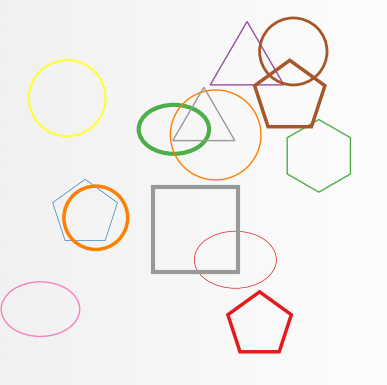[{"shape": "oval", "thickness": 0.5, "radius": 0.53, "center": [0.607, 0.325]}, {"shape": "pentagon", "thickness": 2.5, "radius": 0.43, "center": [0.67, 0.156]}, {"shape": "pentagon", "thickness": 0.5, "radius": 0.44, "center": [0.22, 0.446]}, {"shape": "hexagon", "thickness": 1, "radius": 0.47, "center": [0.823, 0.595]}, {"shape": "oval", "thickness": 3, "radius": 0.45, "center": [0.449, 0.664]}, {"shape": "triangle", "thickness": 1, "radius": 0.55, "center": [0.638, 0.834]}, {"shape": "circle", "thickness": 2.5, "radius": 0.41, "center": [0.247, 0.434]}, {"shape": "circle", "thickness": 1, "radius": 0.58, "center": [0.557, 0.65]}, {"shape": "circle", "thickness": 1.5, "radius": 0.49, "center": [0.173, 0.745]}, {"shape": "circle", "thickness": 2, "radius": 0.43, "center": [0.757, 0.866]}, {"shape": "pentagon", "thickness": 2.5, "radius": 0.48, "center": [0.748, 0.748]}, {"shape": "oval", "thickness": 1, "radius": 0.51, "center": [0.104, 0.197]}, {"shape": "square", "thickness": 3, "radius": 0.55, "center": [0.505, 0.404]}, {"shape": "triangle", "thickness": 1, "radius": 0.46, "center": [0.526, 0.681]}]